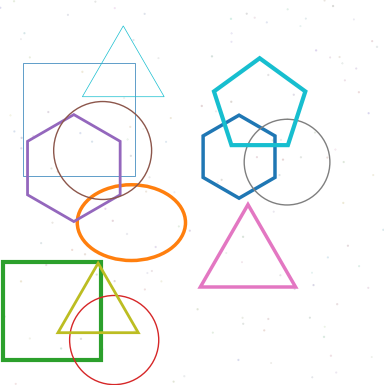[{"shape": "hexagon", "thickness": 2.5, "radius": 0.54, "center": [0.621, 0.593]}, {"shape": "square", "thickness": 0.5, "radius": 0.73, "center": [0.205, 0.689]}, {"shape": "oval", "thickness": 2.5, "radius": 0.7, "center": [0.341, 0.422]}, {"shape": "square", "thickness": 3, "radius": 0.64, "center": [0.135, 0.193]}, {"shape": "circle", "thickness": 1, "radius": 0.58, "center": [0.297, 0.117]}, {"shape": "hexagon", "thickness": 2, "radius": 0.69, "center": [0.192, 0.563]}, {"shape": "circle", "thickness": 1, "radius": 0.64, "center": [0.267, 0.609]}, {"shape": "triangle", "thickness": 2.5, "radius": 0.71, "center": [0.644, 0.326]}, {"shape": "circle", "thickness": 1, "radius": 0.56, "center": [0.746, 0.579]}, {"shape": "triangle", "thickness": 2, "radius": 0.6, "center": [0.255, 0.196]}, {"shape": "pentagon", "thickness": 3, "radius": 0.62, "center": [0.674, 0.724]}, {"shape": "triangle", "thickness": 0.5, "radius": 0.61, "center": [0.32, 0.81]}]